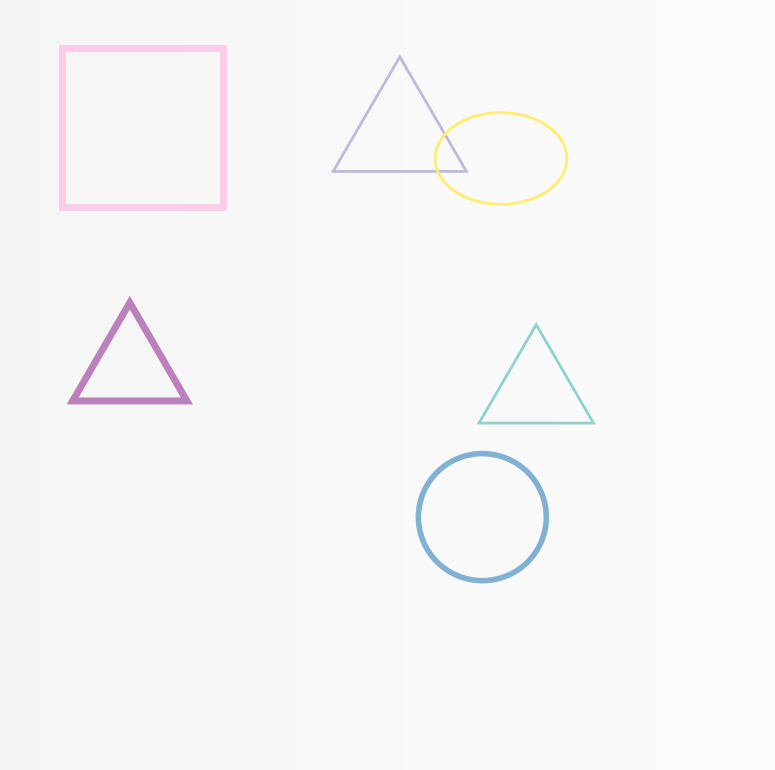[{"shape": "triangle", "thickness": 1, "radius": 0.43, "center": [0.692, 0.493]}, {"shape": "triangle", "thickness": 1, "radius": 0.5, "center": [0.516, 0.827]}, {"shape": "circle", "thickness": 2, "radius": 0.41, "center": [0.622, 0.328]}, {"shape": "square", "thickness": 2.5, "radius": 0.52, "center": [0.184, 0.834]}, {"shape": "triangle", "thickness": 2.5, "radius": 0.43, "center": [0.167, 0.522]}, {"shape": "oval", "thickness": 1, "radius": 0.43, "center": [0.646, 0.794]}]